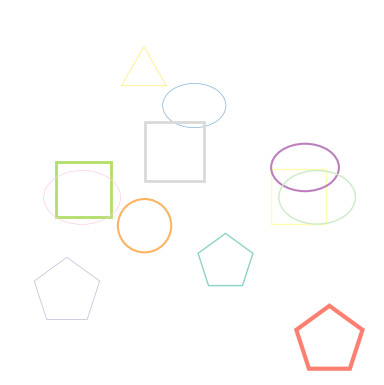[{"shape": "pentagon", "thickness": 1, "radius": 0.37, "center": [0.586, 0.319]}, {"shape": "square", "thickness": 1, "radius": 0.36, "center": [0.775, 0.49]}, {"shape": "pentagon", "thickness": 0.5, "radius": 0.45, "center": [0.174, 0.242]}, {"shape": "pentagon", "thickness": 3, "radius": 0.45, "center": [0.856, 0.115]}, {"shape": "oval", "thickness": 0.5, "radius": 0.41, "center": [0.505, 0.726]}, {"shape": "circle", "thickness": 1.5, "radius": 0.35, "center": [0.375, 0.414]}, {"shape": "square", "thickness": 2, "radius": 0.36, "center": [0.216, 0.508]}, {"shape": "oval", "thickness": 0.5, "radius": 0.5, "center": [0.213, 0.487]}, {"shape": "square", "thickness": 2, "radius": 0.38, "center": [0.453, 0.606]}, {"shape": "oval", "thickness": 1.5, "radius": 0.44, "center": [0.792, 0.565]}, {"shape": "oval", "thickness": 1, "radius": 0.5, "center": [0.824, 0.488]}, {"shape": "triangle", "thickness": 0.5, "radius": 0.34, "center": [0.374, 0.811]}]